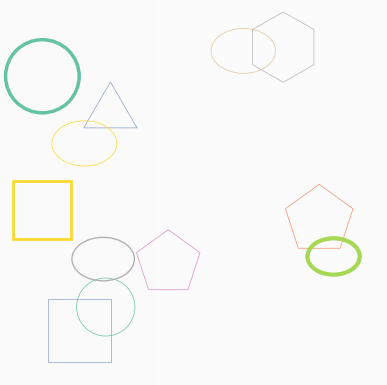[{"shape": "circle", "thickness": 0.5, "radius": 0.38, "center": [0.273, 0.203]}, {"shape": "circle", "thickness": 2.5, "radius": 0.47, "center": [0.109, 0.802]}, {"shape": "pentagon", "thickness": 0.5, "radius": 0.46, "center": [0.824, 0.429]}, {"shape": "square", "thickness": 0.5, "radius": 0.41, "center": [0.206, 0.142]}, {"shape": "triangle", "thickness": 0.5, "radius": 0.4, "center": [0.285, 0.708]}, {"shape": "pentagon", "thickness": 0.5, "radius": 0.43, "center": [0.434, 0.317]}, {"shape": "oval", "thickness": 3, "radius": 0.34, "center": [0.861, 0.334]}, {"shape": "square", "thickness": 2, "radius": 0.38, "center": [0.108, 0.454]}, {"shape": "oval", "thickness": 0.5, "radius": 0.42, "center": [0.218, 0.627]}, {"shape": "oval", "thickness": 0.5, "radius": 0.42, "center": [0.628, 0.868]}, {"shape": "oval", "thickness": 1, "radius": 0.4, "center": [0.266, 0.327]}, {"shape": "hexagon", "thickness": 0.5, "radius": 0.46, "center": [0.731, 0.878]}]